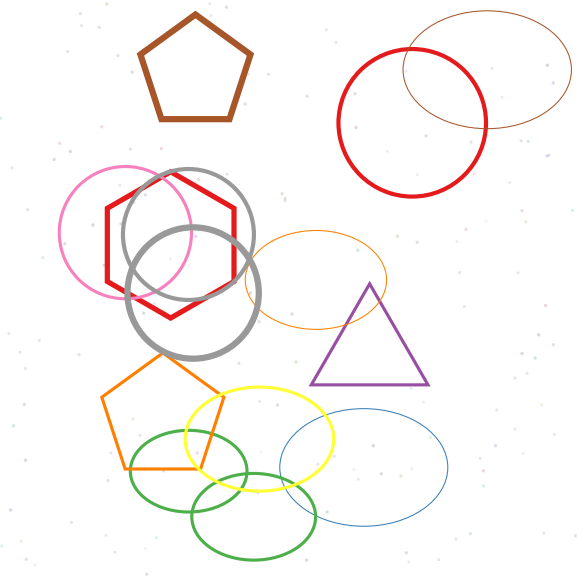[{"shape": "hexagon", "thickness": 2.5, "radius": 0.63, "center": [0.296, 0.575]}, {"shape": "circle", "thickness": 2, "radius": 0.64, "center": [0.714, 0.786]}, {"shape": "oval", "thickness": 0.5, "radius": 0.73, "center": [0.63, 0.19]}, {"shape": "oval", "thickness": 1.5, "radius": 0.54, "center": [0.439, 0.104]}, {"shape": "oval", "thickness": 1.5, "radius": 0.51, "center": [0.327, 0.183]}, {"shape": "triangle", "thickness": 1.5, "radius": 0.58, "center": [0.64, 0.391]}, {"shape": "oval", "thickness": 0.5, "radius": 0.61, "center": [0.547, 0.514]}, {"shape": "pentagon", "thickness": 1.5, "radius": 0.56, "center": [0.282, 0.277]}, {"shape": "oval", "thickness": 1.5, "radius": 0.64, "center": [0.449, 0.239]}, {"shape": "oval", "thickness": 0.5, "radius": 0.73, "center": [0.844, 0.878]}, {"shape": "pentagon", "thickness": 3, "radius": 0.5, "center": [0.338, 0.874]}, {"shape": "circle", "thickness": 1.5, "radius": 0.57, "center": [0.217, 0.596]}, {"shape": "circle", "thickness": 3, "radius": 0.57, "center": [0.334, 0.492]}, {"shape": "circle", "thickness": 2, "radius": 0.57, "center": [0.326, 0.593]}]